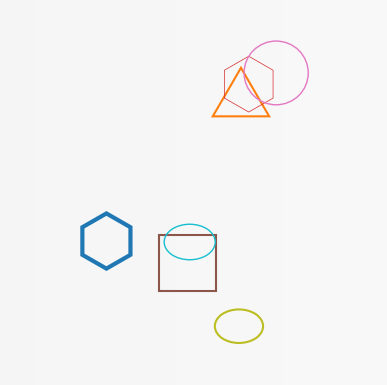[{"shape": "hexagon", "thickness": 3, "radius": 0.36, "center": [0.275, 0.374]}, {"shape": "triangle", "thickness": 1.5, "radius": 0.42, "center": [0.622, 0.74]}, {"shape": "hexagon", "thickness": 0.5, "radius": 0.36, "center": [0.642, 0.781]}, {"shape": "square", "thickness": 1.5, "radius": 0.36, "center": [0.484, 0.316]}, {"shape": "circle", "thickness": 1, "radius": 0.41, "center": [0.713, 0.811]}, {"shape": "oval", "thickness": 1.5, "radius": 0.31, "center": [0.617, 0.153]}, {"shape": "oval", "thickness": 1, "radius": 0.33, "center": [0.49, 0.371]}]